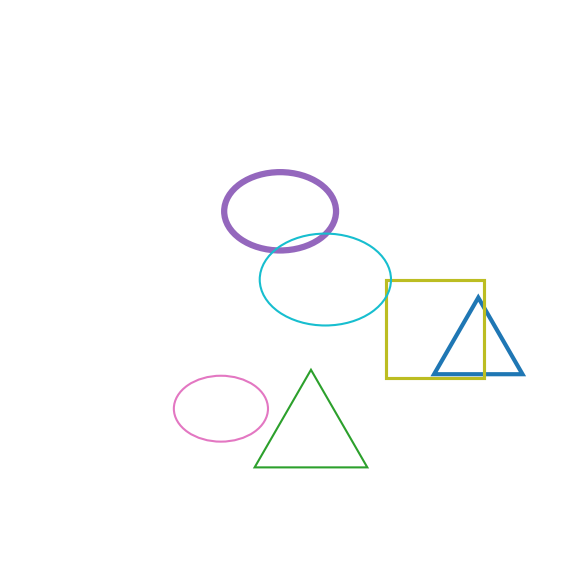[{"shape": "triangle", "thickness": 2, "radius": 0.44, "center": [0.828, 0.395]}, {"shape": "triangle", "thickness": 1, "radius": 0.56, "center": [0.538, 0.246]}, {"shape": "oval", "thickness": 3, "radius": 0.48, "center": [0.485, 0.633]}, {"shape": "oval", "thickness": 1, "radius": 0.41, "center": [0.383, 0.291]}, {"shape": "square", "thickness": 1.5, "radius": 0.42, "center": [0.753, 0.43]}, {"shape": "oval", "thickness": 1, "radius": 0.57, "center": [0.563, 0.515]}]